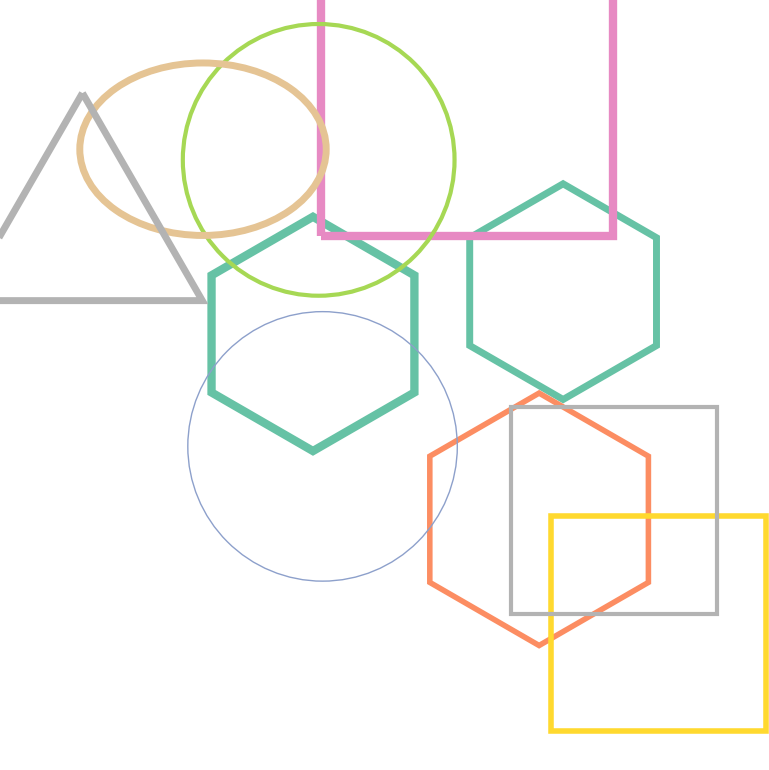[{"shape": "hexagon", "thickness": 2.5, "radius": 0.7, "center": [0.731, 0.621]}, {"shape": "hexagon", "thickness": 3, "radius": 0.76, "center": [0.406, 0.566]}, {"shape": "hexagon", "thickness": 2, "radius": 0.82, "center": [0.7, 0.326]}, {"shape": "circle", "thickness": 0.5, "radius": 0.87, "center": [0.419, 0.42]}, {"shape": "square", "thickness": 3, "radius": 0.95, "center": [0.607, 0.883]}, {"shape": "circle", "thickness": 1.5, "radius": 0.88, "center": [0.414, 0.792]}, {"shape": "square", "thickness": 2, "radius": 0.7, "center": [0.856, 0.19]}, {"shape": "oval", "thickness": 2.5, "radius": 0.8, "center": [0.264, 0.806]}, {"shape": "square", "thickness": 1.5, "radius": 0.67, "center": [0.797, 0.337]}, {"shape": "triangle", "thickness": 2.5, "radius": 0.9, "center": [0.107, 0.699]}]